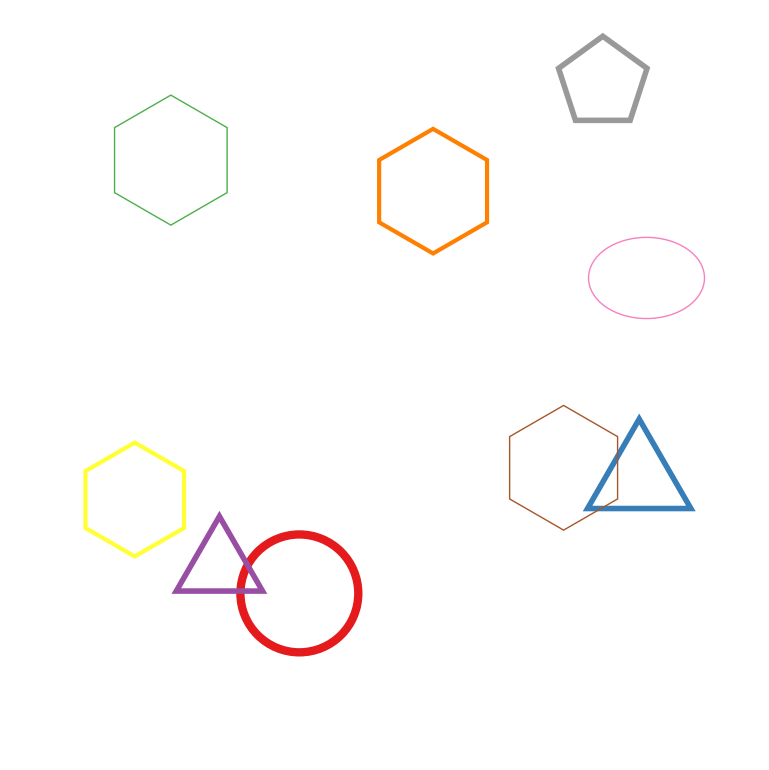[{"shape": "circle", "thickness": 3, "radius": 0.38, "center": [0.389, 0.229]}, {"shape": "triangle", "thickness": 2, "radius": 0.39, "center": [0.83, 0.378]}, {"shape": "hexagon", "thickness": 0.5, "radius": 0.42, "center": [0.222, 0.792]}, {"shape": "triangle", "thickness": 2, "radius": 0.32, "center": [0.285, 0.265]}, {"shape": "hexagon", "thickness": 1.5, "radius": 0.4, "center": [0.562, 0.752]}, {"shape": "hexagon", "thickness": 1.5, "radius": 0.37, "center": [0.175, 0.351]}, {"shape": "hexagon", "thickness": 0.5, "radius": 0.4, "center": [0.732, 0.392]}, {"shape": "oval", "thickness": 0.5, "radius": 0.38, "center": [0.84, 0.639]}, {"shape": "pentagon", "thickness": 2, "radius": 0.3, "center": [0.783, 0.893]}]